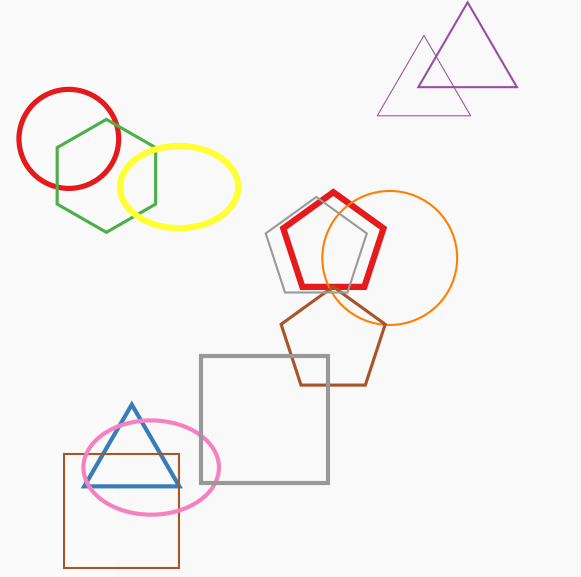[{"shape": "pentagon", "thickness": 3, "radius": 0.45, "center": [0.574, 0.576]}, {"shape": "circle", "thickness": 2.5, "radius": 0.43, "center": [0.118, 0.759]}, {"shape": "triangle", "thickness": 2, "radius": 0.47, "center": [0.227, 0.204]}, {"shape": "hexagon", "thickness": 1.5, "radius": 0.49, "center": [0.183, 0.695]}, {"shape": "triangle", "thickness": 0.5, "radius": 0.46, "center": [0.729, 0.845]}, {"shape": "triangle", "thickness": 1, "radius": 0.49, "center": [0.804, 0.897]}, {"shape": "circle", "thickness": 1, "radius": 0.58, "center": [0.671, 0.552]}, {"shape": "oval", "thickness": 3, "radius": 0.51, "center": [0.308, 0.675]}, {"shape": "pentagon", "thickness": 1.5, "radius": 0.47, "center": [0.573, 0.408]}, {"shape": "square", "thickness": 1, "radius": 0.49, "center": [0.209, 0.114]}, {"shape": "oval", "thickness": 2, "radius": 0.58, "center": [0.26, 0.19]}, {"shape": "square", "thickness": 2, "radius": 0.55, "center": [0.455, 0.273]}, {"shape": "pentagon", "thickness": 1, "radius": 0.46, "center": [0.544, 0.567]}]